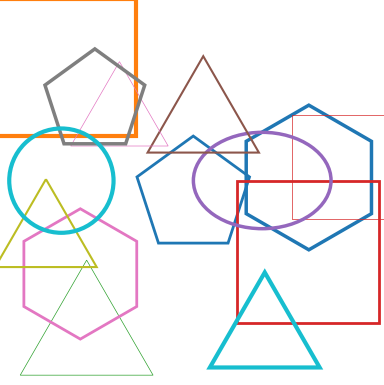[{"shape": "hexagon", "thickness": 2.5, "radius": 0.94, "center": [0.802, 0.539]}, {"shape": "pentagon", "thickness": 2, "radius": 0.77, "center": [0.502, 0.493]}, {"shape": "square", "thickness": 3, "radius": 0.89, "center": [0.175, 0.824]}, {"shape": "triangle", "thickness": 0.5, "radius": 1.0, "center": [0.225, 0.125]}, {"shape": "square", "thickness": 0.5, "radius": 0.68, "center": [0.893, 0.566]}, {"shape": "square", "thickness": 2, "radius": 0.92, "center": [0.799, 0.346]}, {"shape": "oval", "thickness": 2.5, "radius": 0.89, "center": [0.681, 0.531]}, {"shape": "triangle", "thickness": 1.5, "radius": 0.83, "center": [0.528, 0.687]}, {"shape": "triangle", "thickness": 0.5, "radius": 0.73, "center": [0.31, 0.694]}, {"shape": "hexagon", "thickness": 2, "radius": 0.85, "center": [0.209, 0.288]}, {"shape": "pentagon", "thickness": 2.5, "radius": 0.68, "center": [0.246, 0.737]}, {"shape": "triangle", "thickness": 1.5, "radius": 0.76, "center": [0.119, 0.382]}, {"shape": "circle", "thickness": 3, "radius": 0.68, "center": [0.159, 0.531]}, {"shape": "triangle", "thickness": 3, "radius": 0.82, "center": [0.688, 0.128]}]